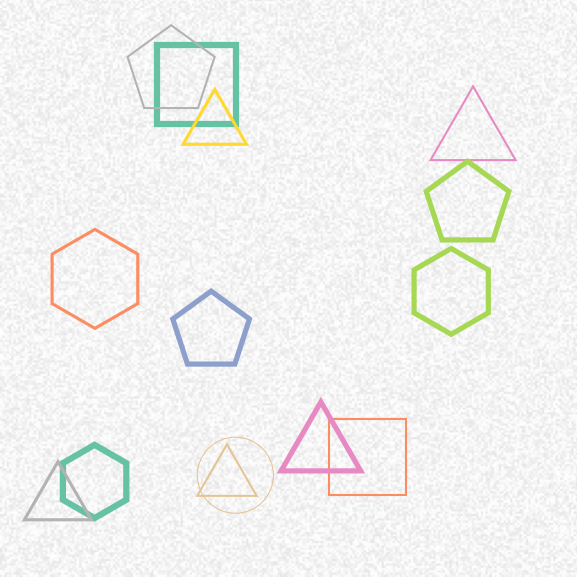[{"shape": "hexagon", "thickness": 3, "radius": 0.32, "center": [0.164, 0.165]}, {"shape": "square", "thickness": 3, "radius": 0.34, "center": [0.34, 0.853]}, {"shape": "hexagon", "thickness": 1.5, "radius": 0.43, "center": [0.164, 0.516]}, {"shape": "square", "thickness": 1, "radius": 0.33, "center": [0.637, 0.208]}, {"shape": "pentagon", "thickness": 2.5, "radius": 0.35, "center": [0.366, 0.425]}, {"shape": "triangle", "thickness": 1, "radius": 0.43, "center": [0.819, 0.764]}, {"shape": "triangle", "thickness": 2.5, "radius": 0.4, "center": [0.556, 0.224]}, {"shape": "hexagon", "thickness": 2.5, "radius": 0.37, "center": [0.781, 0.495]}, {"shape": "pentagon", "thickness": 2.5, "radius": 0.38, "center": [0.81, 0.645]}, {"shape": "triangle", "thickness": 1.5, "radius": 0.32, "center": [0.372, 0.781]}, {"shape": "circle", "thickness": 0.5, "radius": 0.33, "center": [0.408, 0.176]}, {"shape": "triangle", "thickness": 1, "radius": 0.3, "center": [0.393, 0.17]}, {"shape": "pentagon", "thickness": 1, "radius": 0.4, "center": [0.296, 0.876]}, {"shape": "triangle", "thickness": 1.5, "radius": 0.34, "center": [0.1, 0.133]}]